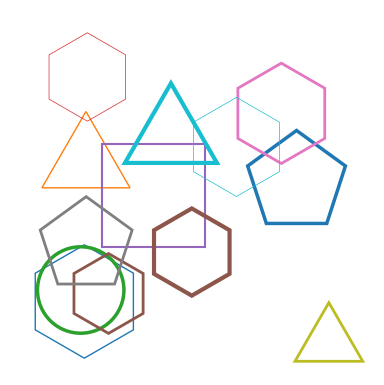[{"shape": "hexagon", "thickness": 1, "radius": 0.74, "center": [0.219, 0.217]}, {"shape": "pentagon", "thickness": 2.5, "radius": 0.67, "center": [0.77, 0.528]}, {"shape": "triangle", "thickness": 1, "radius": 0.66, "center": [0.223, 0.578]}, {"shape": "circle", "thickness": 2.5, "radius": 0.56, "center": [0.21, 0.247]}, {"shape": "hexagon", "thickness": 0.5, "radius": 0.57, "center": [0.227, 0.8]}, {"shape": "square", "thickness": 1.5, "radius": 0.67, "center": [0.398, 0.491]}, {"shape": "hexagon", "thickness": 3, "radius": 0.57, "center": [0.498, 0.345]}, {"shape": "hexagon", "thickness": 2, "radius": 0.52, "center": [0.282, 0.238]}, {"shape": "hexagon", "thickness": 2, "radius": 0.65, "center": [0.731, 0.706]}, {"shape": "pentagon", "thickness": 2, "radius": 0.63, "center": [0.224, 0.364]}, {"shape": "triangle", "thickness": 2, "radius": 0.51, "center": [0.854, 0.112]}, {"shape": "triangle", "thickness": 3, "radius": 0.69, "center": [0.444, 0.646]}, {"shape": "hexagon", "thickness": 0.5, "radius": 0.64, "center": [0.614, 0.618]}]